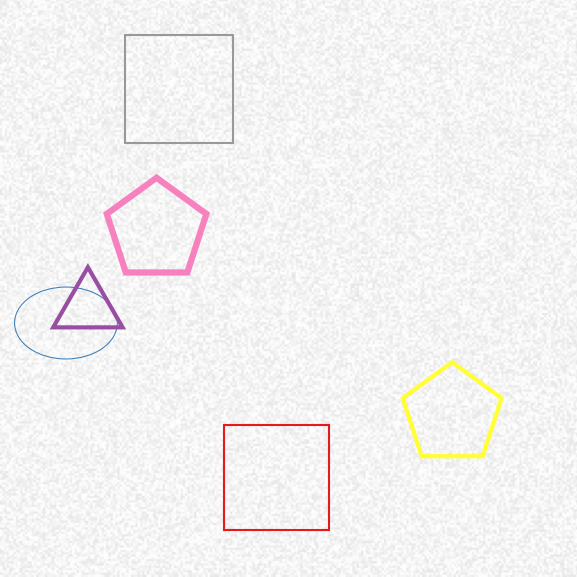[{"shape": "square", "thickness": 1, "radius": 0.45, "center": [0.479, 0.172]}, {"shape": "oval", "thickness": 0.5, "radius": 0.44, "center": [0.114, 0.44]}, {"shape": "triangle", "thickness": 2, "radius": 0.35, "center": [0.152, 0.467]}, {"shape": "pentagon", "thickness": 2, "radius": 0.45, "center": [0.783, 0.282]}, {"shape": "pentagon", "thickness": 3, "radius": 0.45, "center": [0.271, 0.601]}, {"shape": "square", "thickness": 1, "radius": 0.47, "center": [0.31, 0.845]}]